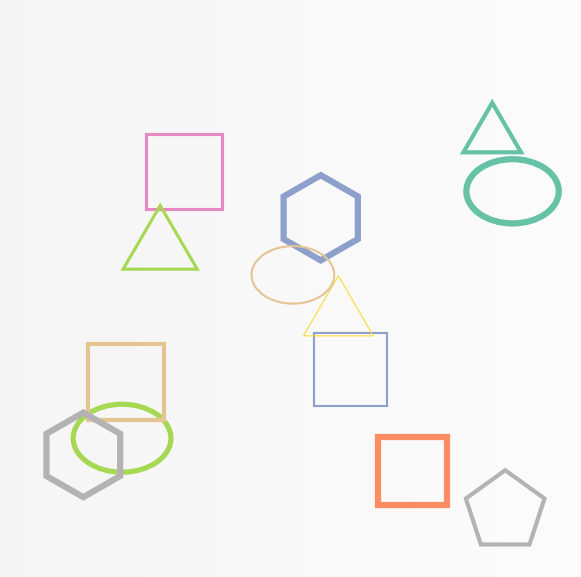[{"shape": "oval", "thickness": 3, "radius": 0.4, "center": [0.882, 0.668]}, {"shape": "triangle", "thickness": 2, "radius": 0.29, "center": [0.847, 0.764]}, {"shape": "square", "thickness": 3, "radius": 0.3, "center": [0.71, 0.183]}, {"shape": "hexagon", "thickness": 3, "radius": 0.37, "center": [0.552, 0.622]}, {"shape": "square", "thickness": 1, "radius": 0.32, "center": [0.603, 0.359]}, {"shape": "square", "thickness": 1.5, "radius": 0.32, "center": [0.317, 0.702]}, {"shape": "triangle", "thickness": 1.5, "radius": 0.37, "center": [0.276, 0.57]}, {"shape": "oval", "thickness": 2.5, "radius": 0.42, "center": [0.21, 0.24]}, {"shape": "triangle", "thickness": 0.5, "radius": 0.35, "center": [0.582, 0.452]}, {"shape": "square", "thickness": 2, "radius": 0.33, "center": [0.217, 0.337]}, {"shape": "oval", "thickness": 1, "radius": 0.36, "center": [0.504, 0.523]}, {"shape": "pentagon", "thickness": 2, "radius": 0.36, "center": [0.869, 0.114]}, {"shape": "hexagon", "thickness": 3, "radius": 0.37, "center": [0.143, 0.211]}]